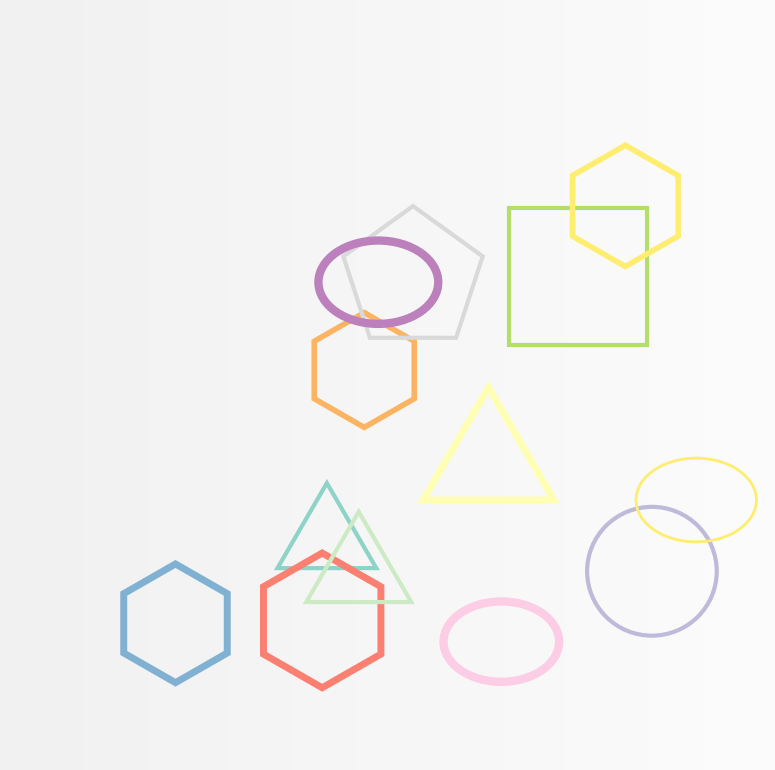[{"shape": "triangle", "thickness": 1.5, "radius": 0.37, "center": [0.422, 0.299]}, {"shape": "triangle", "thickness": 2.5, "radius": 0.49, "center": [0.63, 0.4]}, {"shape": "circle", "thickness": 1.5, "radius": 0.42, "center": [0.841, 0.258]}, {"shape": "hexagon", "thickness": 2.5, "radius": 0.44, "center": [0.416, 0.194]}, {"shape": "hexagon", "thickness": 2.5, "radius": 0.39, "center": [0.226, 0.191]}, {"shape": "hexagon", "thickness": 2, "radius": 0.37, "center": [0.47, 0.519]}, {"shape": "square", "thickness": 1.5, "radius": 0.45, "center": [0.746, 0.641]}, {"shape": "oval", "thickness": 3, "radius": 0.37, "center": [0.647, 0.167]}, {"shape": "pentagon", "thickness": 1.5, "radius": 0.47, "center": [0.533, 0.638]}, {"shape": "oval", "thickness": 3, "radius": 0.39, "center": [0.488, 0.633]}, {"shape": "triangle", "thickness": 1.5, "radius": 0.39, "center": [0.463, 0.257]}, {"shape": "oval", "thickness": 1, "radius": 0.39, "center": [0.898, 0.351]}, {"shape": "hexagon", "thickness": 2, "radius": 0.39, "center": [0.807, 0.733]}]